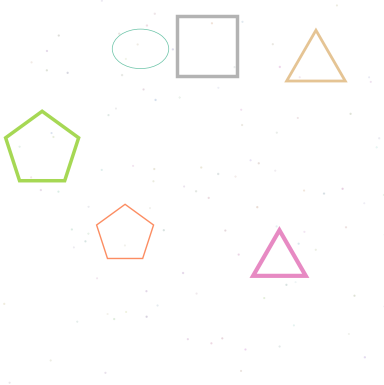[{"shape": "oval", "thickness": 0.5, "radius": 0.37, "center": [0.365, 0.873]}, {"shape": "pentagon", "thickness": 1, "radius": 0.39, "center": [0.325, 0.392]}, {"shape": "triangle", "thickness": 3, "radius": 0.4, "center": [0.726, 0.323]}, {"shape": "pentagon", "thickness": 2.5, "radius": 0.5, "center": [0.109, 0.611]}, {"shape": "triangle", "thickness": 2, "radius": 0.44, "center": [0.821, 0.834]}, {"shape": "square", "thickness": 2.5, "radius": 0.39, "center": [0.538, 0.882]}]